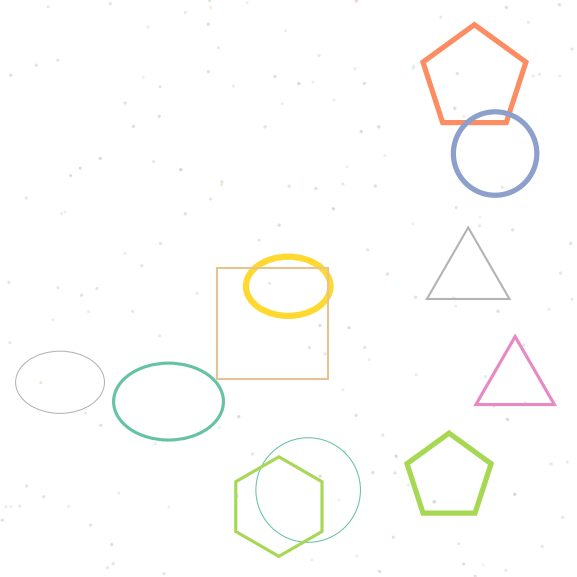[{"shape": "circle", "thickness": 0.5, "radius": 0.45, "center": [0.534, 0.151]}, {"shape": "oval", "thickness": 1.5, "radius": 0.48, "center": [0.292, 0.304]}, {"shape": "pentagon", "thickness": 2.5, "radius": 0.47, "center": [0.822, 0.863]}, {"shape": "circle", "thickness": 2.5, "radius": 0.36, "center": [0.857, 0.733]}, {"shape": "triangle", "thickness": 1.5, "radius": 0.39, "center": [0.892, 0.338]}, {"shape": "hexagon", "thickness": 1.5, "radius": 0.43, "center": [0.483, 0.122]}, {"shape": "pentagon", "thickness": 2.5, "radius": 0.38, "center": [0.778, 0.173]}, {"shape": "oval", "thickness": 3, "radius": 0.37, "center": [0.499, 0.503]}, {"shape": "square", "thickness": 1, "radius": 0.48, "center": [0.472, 0.439]}, {"shape": "triangle", "thickness": 1, "radius": 0.41, "center": [0.811, 0.523]}, {"shape": "oval", "thickness": 0.5, "radius": 0.38, "center": [0.104, 0.337]}]